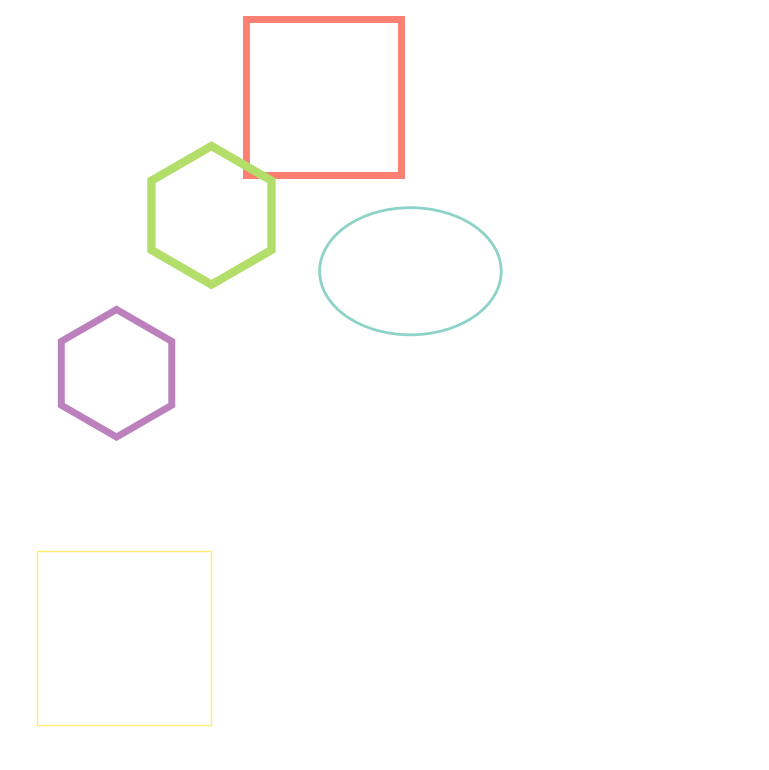[{"shape": "oval", "thickness": 1, "radius": 0.59, "center": [0.533, 0.648]}, {"shape": "square", "thickness": 2.5, "radius": 0.51, "center": [0.42, 0.874]}, {"shape": "hexagon", "thickness": 3, "radius": 0.45, "center": [0.275, 0.72]}, {"shape": "hexagon", "thickness": 2.5, "radius": 0.41, "center": [0.151, 0.515]}, {"shape": "square", "thickness": 0.5, "radius": 0.56, "center": [0.161, 0.171]}]